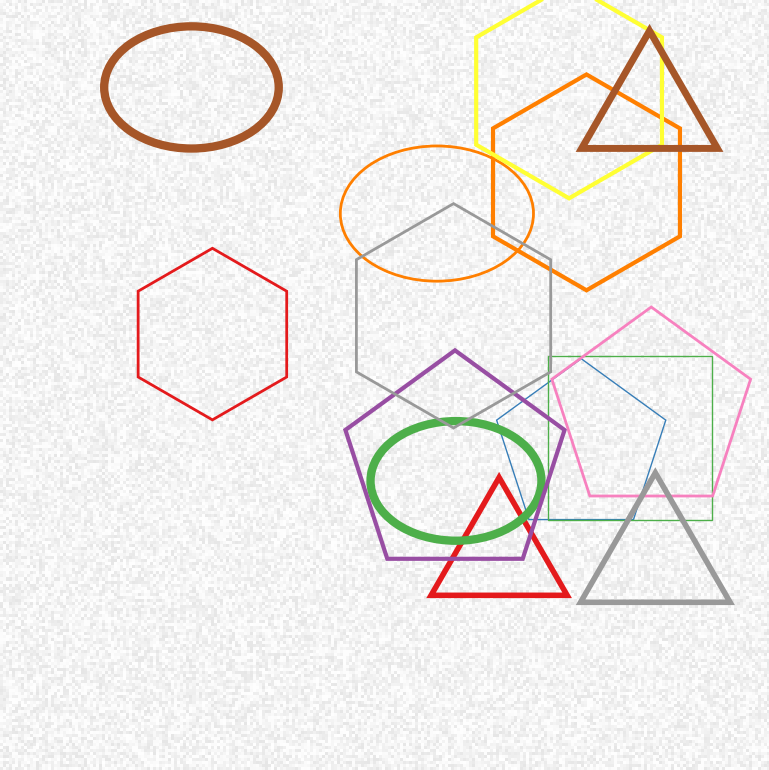[{"shape": "hexagon", "thickness": 1, "radius": 0.56, "center": [0.276, 0.566]}, {"shape": "triangle", "thickness": 2, "radius": 0.51, "center": [0.648, 0.278]}, {"shape": "pentagon", "thickness": 0.5, "radius": 0.58, "center": [0.755, 0.419]}, {"shape": "oval", "thickness": 3, "radius": 0.55, "center": [0.592, 0.375]}, {"shape": "square", "thickness": 0.5, "radius": 0.53, "center": [0.818, 0.431]}, {"shape": "pentagon", "thickness": 1.5, "radius": 0.75, "center": [0.591, 0.395]}, {"shape": "oval", "thickness": 1, "radius": 0.63, "center": [0.567, 0.723]}, {"shape": "hexagon", "thickness": 1.5, "radius": 0.7, "center": [0.762, 0.763]}, {"shape": "hexagon", "thickness": 1.5, "radius": 0.7, "center": [0.739, 0.882]}, {"shape": "triangle", "thickness": 2.5, "radius": 0.51, "center": [0.844, 0.858]}, {"shape": "oval", "thickness": 3, "radius": 0.57, "center": [0.249, 0.886]}, {"shape": "pentagon", "thickness": 1, "radius": 0.68, "center": [0.846, 0.466]}, {"shape": "triangle", "thickness": 2, "radius": 0.56, "center": [0.851, 0.274]}, {"shape": "hexagon", "thickness": 1, "radius": 0.73, "center": [0.589, 0.59]}]